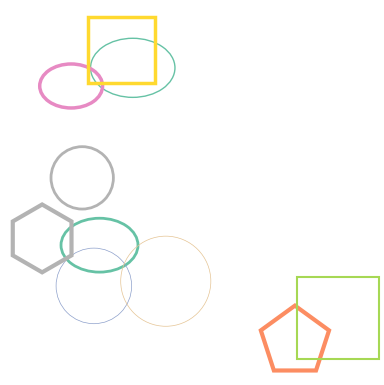[{"shape": "oval", "thickness": 1, "radius": 0.55, "center": [0.345, 0.824]}, {"shape": "oval", "thickness": 2, "radius": 0.5, "center": [0.258, 0.363]}, {"shape": "pentagon", "thickness": 3, "radius": 0.47, "center": [0.766, 0.113]}, {"shape": "circle", "thickness": 0.5, "radius": 0.49, "center": [0.244, 0.257]}, {"shape": "oval", "thickness": 2.5, "radius": 0.41, "center": [0.185, 0.777]}, {"shape": "square", "thickness": 1.5, "radius": 0.53, "center": [0.878, 0.175]}, {"shape": "square", "thickness": 2.5, "radius": 0.43, "center": [0.315, 0.87]}, {"shape": "circle", "thickness": 0.5, "radius": 0.59, "center": [0.431, 0.27]}, {"shape": "hexagon", "thickness": 3, "radius": 0.44, "center": [0.109, 0.381]}, {"shape": "circle", "thickness": 2, "radius": 0.41, "center": [0.213, 0.538]}]